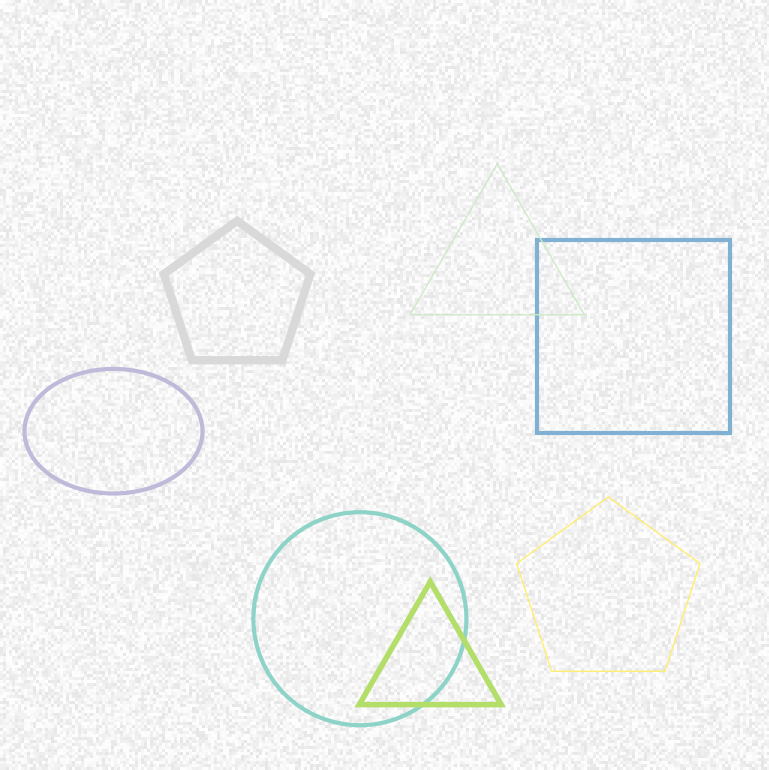[{"shape": "circle", "thickness": 1.5, "radius": 0.69, "center": [0.467, 0.196]}, {"shape": "oval", "thickness": 1.5, "radius": 0.58, "center": [0.147, 0.44]}, {"shape": "square", "thickness": 1.5, "radius": 0.63, "center": [0.823, 0.563]}, {"shape": "triangle", "thickness": 2, "radius": 0.53, "center": [0.559, 0.138]}, {"shape": "pentagon", "thickness": 3, "radius": 0.5, "center": [0.308, 0.613]}, {"shape": "triangle", "thickness": 0.5, "radius": 0.65, "center": [0.646, 0.657]}, {"shape": "pentagon", "thickness": 0.5, "radius": 0.63, "center": [0.79, 0.229]}]